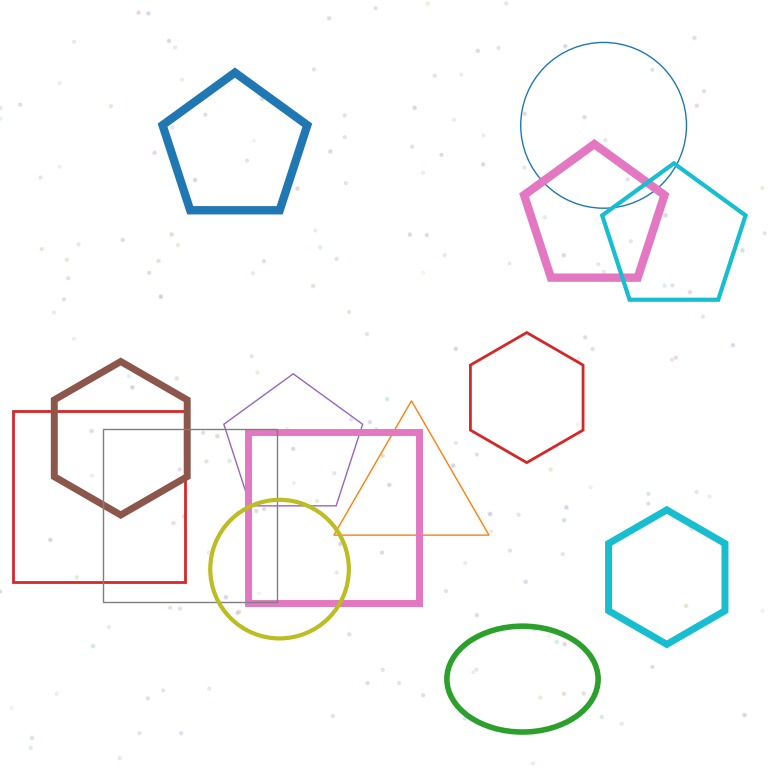[{"shape": "pentagon", "thickness": 3, "radius": 0.49, "center": [0.305, 0.807]}, {"shape": "circle", "thickness": 0.5, "radius": 0.54, "center": [0.784, 0.837]}, {"shape": "triangle", "thickness": 0.5, "radius": 0.58, "center": [0.534, 0.363]}, {"shape": "oval", "thickness": 2, "radius": 0.49, "center": [0.679, 0.118]}, {"shape": "square", "thickness": 1, "radius": 0.56, "center": [0.128, 0.355]}, {"shape": "hexagon", "thickness": 1, "radius": 0.42, "center": [0.684, 0.484]}, {"shape": "pentagon", "thickness": 0.5, "radius": 0.47, "center": [0.381, 0.42]}, {"shape": "hexagon", "thickness": 2.5, "radius": 0.5, "center": [0.157, 0.431]}, {"shape": "pentagon", "thickness": 3, "radius": 0.48, "center": [0.772, 0.717]}, {"shape": "square", "thickness": 2.5, "radius": 0.56, "center": [0.433, 0.328]}, {"shape": "square", "thickness": 0.5, "radius": 0.56, "center": [0.247, 0.33]}, {"shape": "circle", "thickness": 1.5, "radius": 0.45, "center": [0.363, 0.261]}, {"shape": "hexagon", "thickness": 2.5, "radius": 0.44, "center": [0.866, 0.25]}, {"shape": "pentagon", "thickness": 1.5, "radius": 0.49, "center": [0.875, 0.69]}]